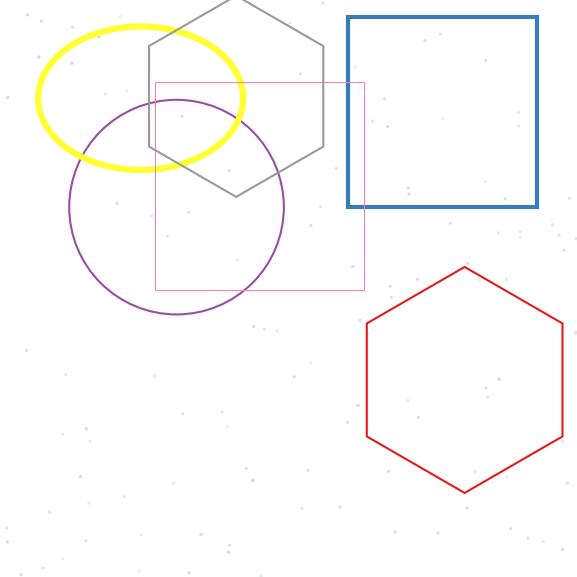[{"shape": "hexagon", "thickness": 1, "radius": 0.98, "center": [0.805, 0.341]}, {"shape": "square", "thickness": 2, "radius": 0.82, "center": [0.766, 0.805]}, {"shape": "circle", "thickness": 1, "radius": 0.93, "center": [0.306, 0.64]}, {"shape": "oval", "thickness": 3, "radius": 0.89, "center": [0.244, 0.829]}, {"shape": "square", "thickness": 0.5, "radius": 0.9, "center": [0.449, 0.677]}, {"shape": "hexagon", "thickness": 1, "radius": 0.87, "center": [0.409, 0.832]}]